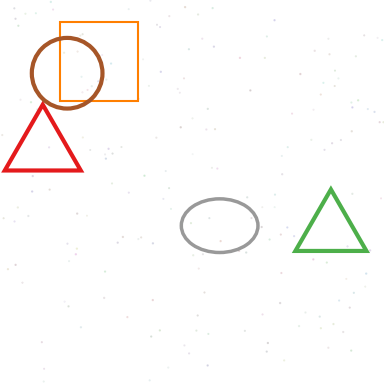[{"shape": "triangle", "thickness": 3, "radius": 0.57, "center": [0.111, 0.614]}, {"shape": "triangle", "thickness": 3, "radius": 0.53, "center": [0.86, 0.401]}, {"shape": "square", "thickness": 1.5, "radius": 0.51, "center": [0.256, 0.84]}, {"shape": "circle", "thickness": 3, "radius": 0.46, "center": [0.174, 0.81]}, {"shape": "oval", "thickness": 2.5, "radius": 0.5, "center": [0.57, 0.414]}]